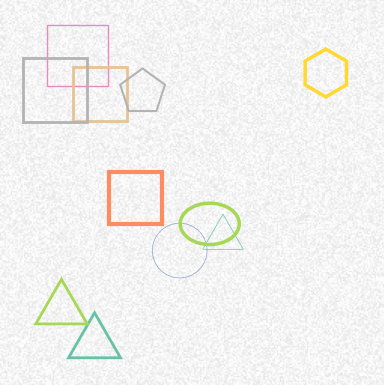[{"shape": "triangle", "thickness": 2, "radius": 0.39, "center": [0.246, 0.11]}, {"shape": "triangle", "thickness": 0.5, "radius": 0.3, "center": [0.579, 0.383]}, {"shape": "square", "thickness": 3, "radius": 0.34, "center": [0.352, 0.486]}, {"shape": "circle", "thickness": 0.5, "radius": 0.36, "center": [0.467, 0.349]}, {"shape": "square", "thickness": 1, "radius": 0.39, "center": [0.201, 0.856]}, {"shape": "oval", "thickness": 2.5, "radius": 0.38, "center": [0.545, 0.419]}, {"shape": "triangle", "thickness": 2, "radius": 0.39, "center": [0.16, 0.197]}, {"shape": "hexagon", "thickness": 2.5, "radius": 0.31, "center": [0.846, 0.81]}, {"shape": "square", "thickness": 2, "radius": 0.35, "center": [0.261, 0.756]}, {"shape": "square", "thickness": 2, "radius": 0.42, "center": [0.143, 0.767]}, {"shape": "pentagon", "thickness": 1.5, "radius": 0.31, "center": [0.37, 0.761]}]